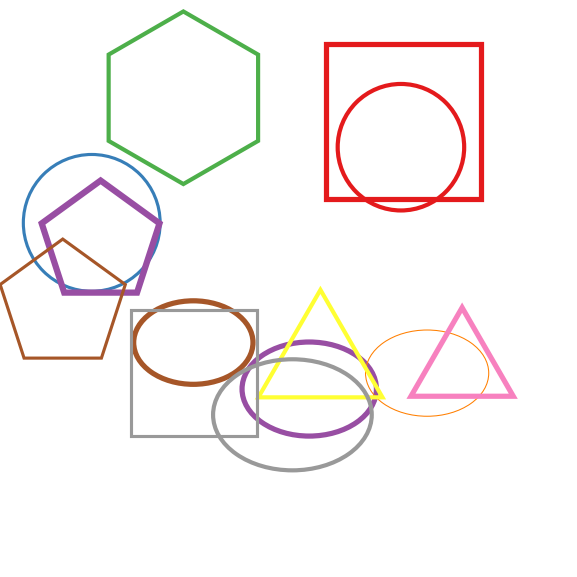[{"shape": "circle", "thickness": 2, "radius": 0.55, "center": [0.694, 0.744]}, {"shape": "square", "thickness": 2.5, "radius": 0.67, "center": [0.699, 0.789]}, {"shape": "circle", "thickness": 1.5, "radius": 0.59, "center": [0.159, 0.613]}, {"shape": "hexagon", "thickness": 2, "radius": 0.75, "center": [0.318, 0.83]}, {"shape": "oval", "thickness": 2.5, "radius": 0.58, "center": [0.535, 0.325]}, {"shape": "pentagon", "thickness": 3, "radius": 0.54, "center": [0.174, 0.579]}, {"shape": "oval", "thickness": 0.5, "radius": 0.53, "center": [0.74, 0.353]}, {"shape": "triangle", "thickness": 2, "radius": 0.62, "center": [0.555, 0.373]}, {"shape": "pentagon", "thickness": 1.5, "radius": 0.57, "center": [0.109, 0.471]}, {"shape": "oval", "thickness": 2.5, "radius": 0.52, "center": [0.335, 0.406]}, {"shape": "triangle", "thickness": 2.5, "radius": 0.51, "center": [0.8, 0.364]}, {"shape": "oval", "thickness": 2, "radius": 0.69, "center": [0.506, 0.281]}, {"shape": "square", "thickness": 1.5, "radius": 0.55, "center": [0.337, 0.353]}]